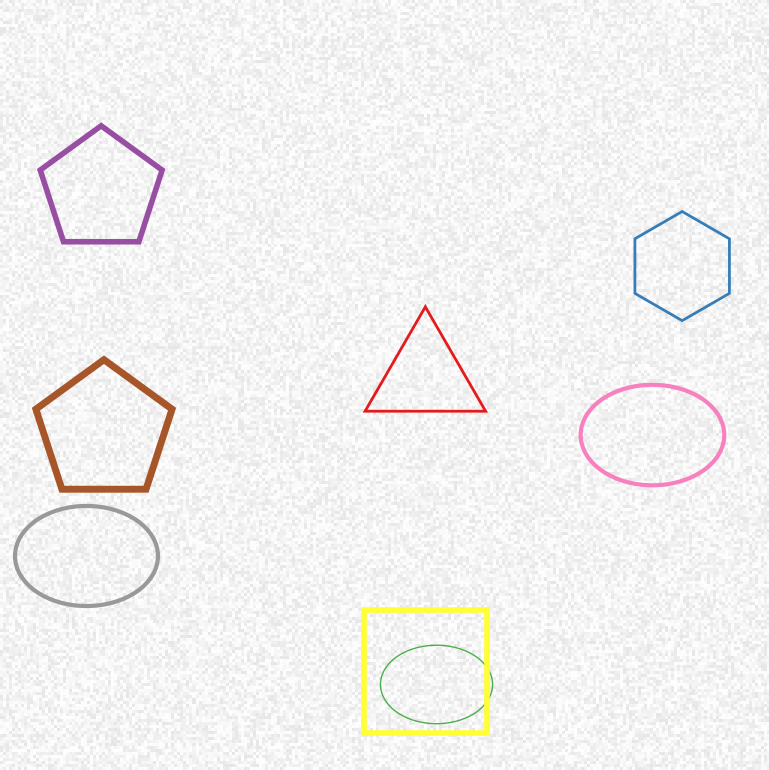[{"shape": "triangle", "thickness": 1, "radius": 0.45, "center": [0.552, 0.511]}, {"shape": "hexagon", "thickness": 1, "radius": 0.35, "center": [0.886, 0.654]}, {"shape": "oval", "thickness": 0.5, "radius": 0.36, "center": [0.567, 0.111]}, {"shape": "pentagon", "thickness": 2, "radius": 0.42, "center": [0.131, 0.753]}, {"shape": "square", "thickness": 2, "radius": 0.4, "center": [0.553, 0.128]}, {"shape": "pentagon", "thickness": 2.5, "radius": 0.46, "center": [0.135, 0.44]}, {"shape": "oval", "thickness": 1.5, "radius": 0.47, "center": [0.847, 0.435]}, {"shape": "oval", "thickness": 1.5, "radius": 0.46, "center": [0.112, 0.278]}]